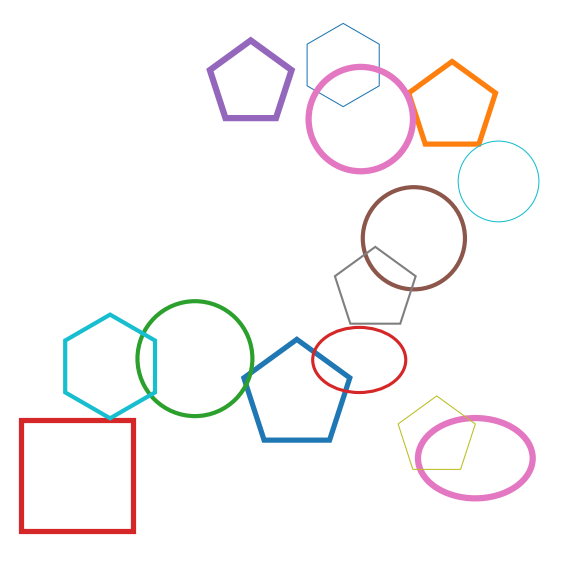[{"shape": "pentagon", "thickness": 2.5, "radius": 0.48, "center": [0.514, 0.315]}, {"shape": "hexagon", "thickness": 0.5, "radius": 0.36, "center": [0.594, 0.887]}, {"shape": "pentagon", "thickness": 2.5, "radius": 0.4, "center": [0.783, 0.814]}, {"shape": "circle", "thickness": 2, "radius": 0.5, "center": [0.338, 0.378]}, {"shape": "square", "thickness": 2.5, "radius": 0.48, "center": [0.133, 0.176]}, {"shape": "oval", "thickness": 1.5, "radius": 0.4, "center": [0.622, 0.376]}, {"shape": "pentagon", "thickness": 3, "radius": 0.37, "center": [0.434, 0.855]}, {"shape": "circle", "thickness": 2, "radius": 0.44, "center": [0.717, 0.587]}, {"shape": "oval", "thickness": 3, "radius": 0.5, "center": [0.823, 0.206]}, {"shape": "circle", "thickness": 3, "radius": 0.45, "center": [0.625, 0.793]}, {"shape": "pentagon", "thickness": 1, "radius": 0.37, "center": [0.65, 0.498]}, {"shape": "pentagon", "thickness": 0.5, "radius": 0.35, "center": [0.756, 0.243]}, {"shape": "hexagon", "thickness": 2, "radius": 0.45, "center": [0.191, 0.365]}, {"shape": "circle", "thickness": 0.5, "radius": 0.35, "center": [0.863, 0.685]}]